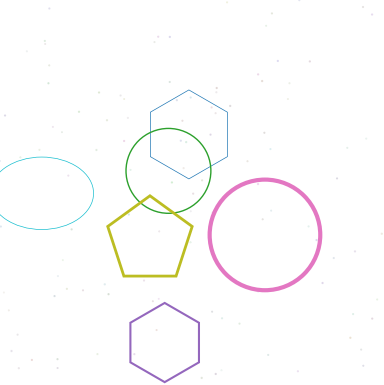[{"shape": "hexagon", "thickness": 0.5, "radius": 0.58, "center": [0.491, 0.651]}, {"shape": "circle", "thickness": 1, "radius": 0.55, "center": [0.438, 0.556]}, {"shape": "hexagon", "thickness": 1.5, "radius": 0.51, "center": [0.428, 0.11]}, {"shape": "circle", "thickness": 3, "radius": 0.72, "center": [0.688, 0.39]}, {"shape": "pentagon", "thickness": 2, "radius": 0.58, "center": [0.39, 0.376]}, {"shape": "oval", "thickness": 0.5, "radius": 0.67, "center": [0.109, 0.498]}]